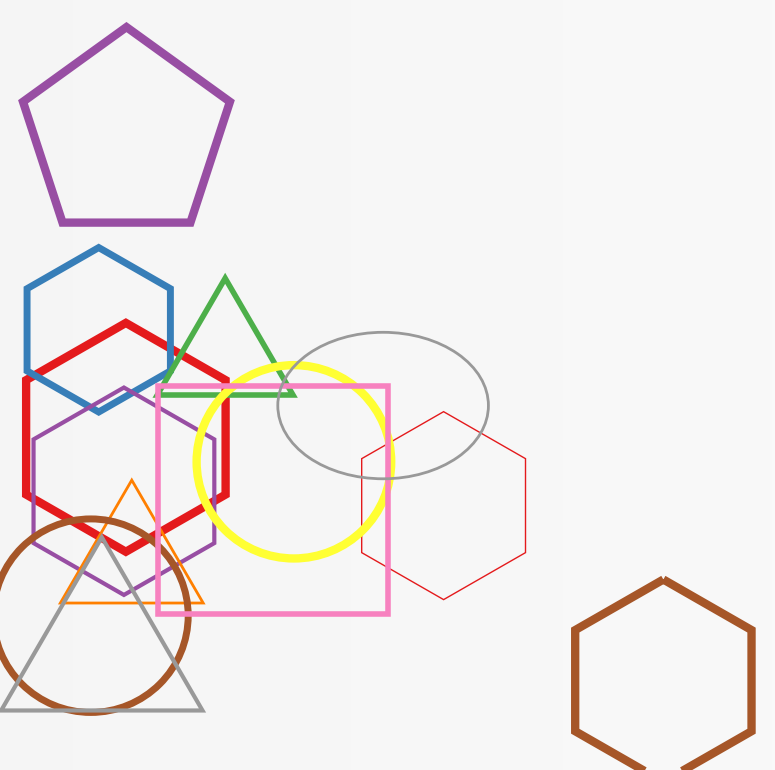[{"shape": "hexagon", "thickness": 3, "radius": 0.74, "center": [0.162, 0.432]}, {"shape": "hexagon", "thickness": 0.5, "radius": 0.61, "center": [0.572, 0.343]}, {"shape": "hexagon", "thickness": 2.5, "radius": 0.53, "center": [0.127, 0.572]}, {"shape": "triangle", "thickness": 2, "radius": 0.51, "center": [0.291, 0.538]}, {"shape": "hexagon", "thickness": 1.5, "radius": 0.67, "center": [0.16, 0.362]}, {"shape": "pentagon", "thickness": 3, "radius": 0.7, "center": [0.163, 0.824]}, {"shape": "triangle", "thickness": 1, "radius": 0.53, "center": [0.17, 0.27]}, {"shape": "circle", "thickness": 3, "radius": 0.63, "center": [0.379, 0.4]}, {"shape": "circle", "thickness": 2.5, "radius": 0.63, "center": [0.117, 0.2]}, {"shape": "hexagon", "thickness": 3, "radius": 0.66, "center": [0.856, 0.116]}, {"shape": "square", "thickness": 2, "radius": 0.74, "center": [0.353, 0.351]}, {"shape": "triangle", "thickness": 1.5, "radius": 0.75, "center": [0.131, 0.152]}, {"shape": "oval", "thickness": 1, "radius": 0.68, "center": [0.494, 0.473]}]